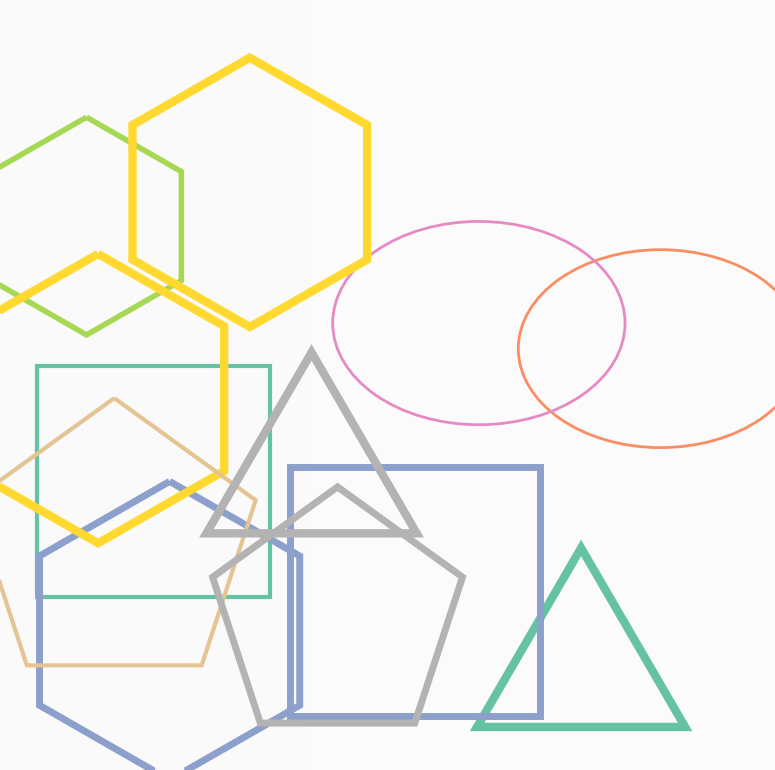[{"shape": "square", "thickness": 1.5, "radius": 0.75, "center": [0.198, 0.375]}, {"shape": "triangle", "thickness": 3, "radius": 0.77, "center": [0.75, 0.133]}, {"shape": "oval", "thickness": 1, "radius": 0.92, "center": [0.852, 0.547]}, {"shape": "square", "thickness": 2.5, "radius": 0.81, "center": [0.535, 0.232]}, {"shape": "hexagon", "thickness": 2.5, "radius": 0.97, "center": [0.219, 0.181]}, {"shape": "oval", "thickness": 1, "radius": 0.94, "center": [0.618, 0.58]}, {"shape": "hexagon", "thickness": 2, "radius": 0.71, "center": [0.112, 0.706]}, {"shape": "hexagon", "thickness": 3, "radius": 0.87, "center": [0.322, 0.75]}, {"shape": "hexagon", "thickness": 3, "radius": 0.94, "center": [0.127, 0.482]}, {"shape": "pentagon", "thickness": 1.5, "radius": 0.96, "center": [0.147, 0.291]}, {"shape": "triangle", "thickness": 3, "radius": 0.78, "center": [0.402, 0.386]}, {"shape": "pentagon", "thickness": 2.5, "radius": 0.85, "center": [0.436, 0.198]}]